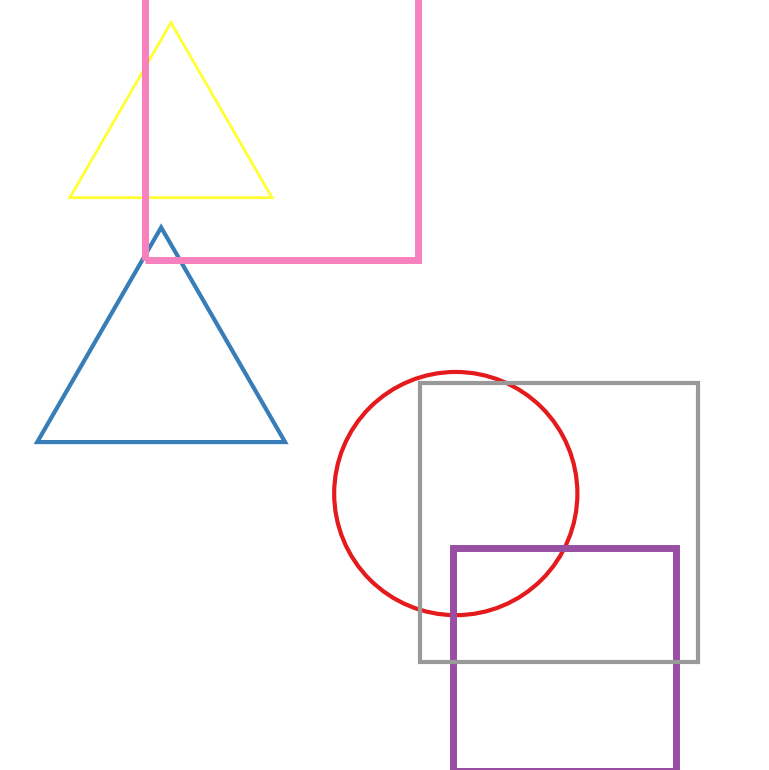[{"shape": "circle", "thickness": 1.5, "radius": 0.79, "center": [0.592, 0.359]}, {"shape": "triangle", "thickness": 1.5, "radius": 0.93, "center": [0.209, 0.519]}, {"shape": "square", "thickness": 2.5, "radius": 0.72, "center": [0.733, 0.144]}, {"shape": "triangle", "thickness": 1, "radius": 0.76, "center": [0.222, 0.819]}, {"shape": "square", "thickness": 2.5, "radius": 0.89, "center": [0.366, 0.84]}, {"shape": "square", "thickness": 1.5, "radius": 0.91, "center": [0.726, 0.321]}]